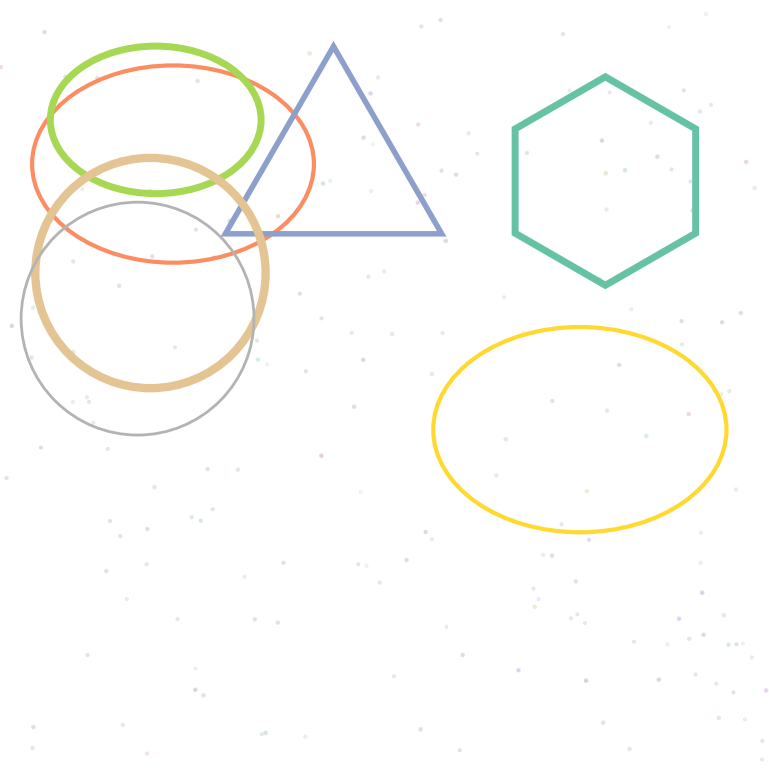[{"shape": "hexagon", "thickness": 2.5, "radius": 0.68, "center": [0.786, 0.765]}, {"shape": "oval", "thickness": 1.5, "radius": 0.91, "center": [0.225, 0.787]}, {"shape": "triangle", "thickness": 2, "radius": 0.81, "center": [0.433, 0.777]}, {"shape": "oval", "thickness": 2.5, "radius": 0.68, "center": [0.202, 0.844]}, {"shape": "oval", "thickness": 1.5, "radius": 0.95, "center": [0.753, 0.442]}, {"shape": "circle", "thickness": 3, "radius": 0.75, "center": [0.195, 0.645]}, {"shape": "circle", "thickness": 1, "radius": 0.76, "center": [0.179, 0.586]}]